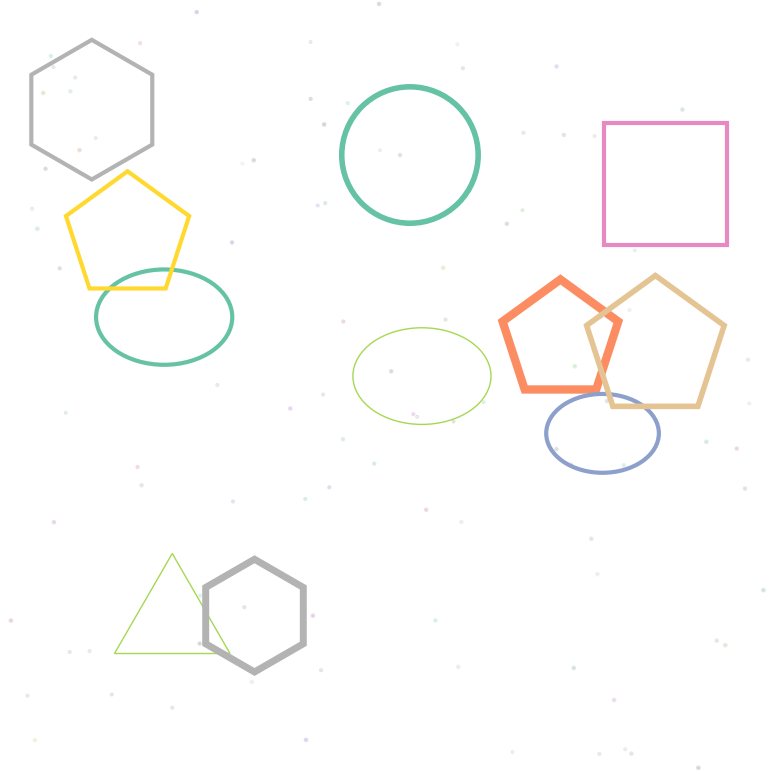[{"shape": "circle", "thickness": 2, "radius": 0.44, "center": [0.532, 0.799]}, {"shape": "oval", "thickness": 1.5, "radius": 0.44, "center": [0.213, 0.588]}, {"shape": "pentagon", "thickness": 3, "radius": 0.39, "center": [0.728, 0.558]}, {"shape": "oval", "thickness": 1.5, "radius": 0.37, "center": [0.783, 0.437]}, {"shape": "square", "thickness": 1.5, "radius": 0.4, "center": [0.864, 0.761]}, {"shape": "triangle", "thickness": 0.5, "radius": 0.43, "center": [0.224, 0.195]}, {"shape": "oval", "thickness": 0.5, "radius": 0.45, "center": [0.548, 0.512]}, {"shape": "pentagon", "thickness": 1.5, "radius": 0.42, "center": [0.166, 0.693]}, {"shape": "pentagon", "thickness": 2, "radius": 0.47, "center": [0.851, 0.548]}, {"shape": "hexagon", "thickness": 1.5, "radius": 0.45, "center": [0.119, 0.858]}, {"shape": "hexagon", "thickness": 2.5, "radius": 0.37, "center": [0.331, 0.201]}]